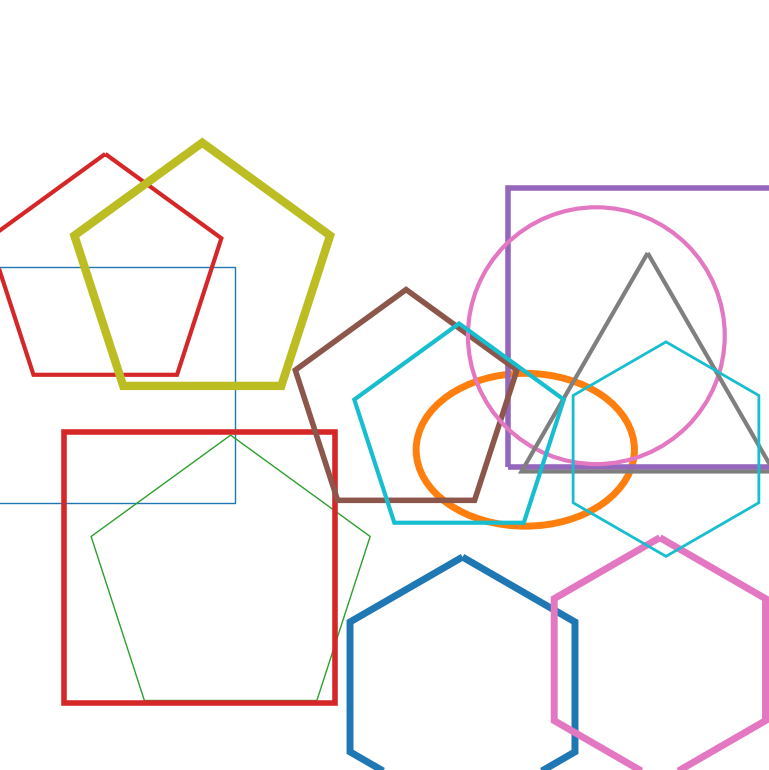[{"shape": "hexagon", "thickness": 2.5, "radius": 0.84, "center": [0.601, 0.108]}, {"shape": "square", "thickness": 0.5, "radius": 0.77, "center": [0.152, 0.5]}, {"shape": "oval", "thickness": 2.5, "radius": 0.71, "center": [0.682, 0.416]}, {"shape": "pentagon", "thickness": 0.5, "radius": 0.95, "center": [0.3, 0.244]}, {"shape": "pentagon", "thickness": 1.5, "radius": 0.79, "center": [0.137, 0.642]}, {"shape": "square", "thickness": 2, "radius": 0.88, "center": [0.259, 0.263]}, {"shape": "square", "thickness": 2, "radius": 0.9, "center": [0.841, 0.574]}, {"shape": "pentagon", "thickness": 2, "radius": 0.76, "center": [0.527, 0.473]}, {"shape": "circle", "thickness": 1.5, "radius": 0.83, "center": [0.774, 0.564]}, {"shape": "hexagon", "thickness": 2.5, "radius": 0.79, "center": [0.857, 0.143]}, {"shape": "triangle", "thickness": 1.5, "radius": 0.95, "center": [0.841, 0.482]}, {"shape": "pentagon", "thickness": 3, "radius": 0.87, "center": [0.263, 0.64]}, {"shape": "pentagon", "thickness": 1.5, "radius": 0.72, "center": [0.596, 0.437]}, {"shape": "hexagon", "thickness": 1, "radius": 0.7, "center": [0.865, 0.417]}]